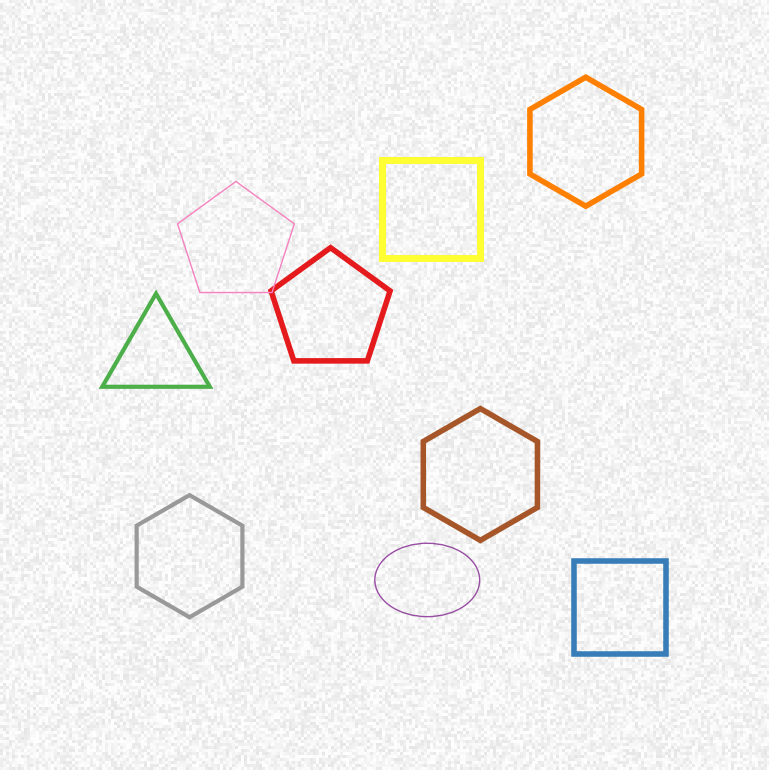[{"shape": "pentagon", "thickness": 2, "radius": 0.41, "center": [0.429, 0.597]}, {"shape": "square", "thickness": 2, "radius": 0.3, "center": [0.805, 0.211]}, {"shape": "triangle", "thickness": 1.5, "radius": 0.4, "center": [0.203, 0.538]}, {"shape": "oval", "thickness": 0.5, "radius": 0.34, "center": [0.555, 0.247]}, {"shape": "hexagon", "thickness": 2, "radius": 0.42, "center": [0.761, 0.816]}, {"shape": "square", "thickness": 2.5, "radius": 0.32, "center": [0.559, 0.729]}, {"shape": "hexagon", "thickness": 2, "radius": 0.43, "center": [0.624, 0.384]}, {"shape": "pentagon", "thickness": 0.5, "radius": 0.4, "center": [0.306, 0.685]}, {"shape": "hexagon", "thickness": 1.5, "radius": 0.4, "center": [0.246, 0.278]}]